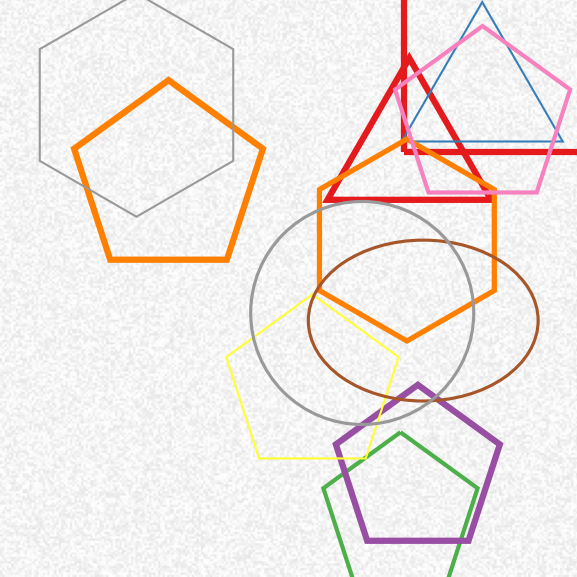[{"shape": "square", "thickness": 3, "radius": 0.76, "center": [0.852, 0.888]}, {"shape": "triangle", "thickness": 3, "radius": 0.82, "center": [0.709, 0.735]}, {"shape": "triangle", "thickness": 1, "radius": 0.8, "center": [0.835, 0.835]}, {"shape": "pentagon", "thickness": 2, "radius": 0.7, "center": [0.693, 0.11]}, {"shape": "pentagon", "thickness": 3, "radius": 0.75, "center": [0.724, 0.183]}, {"shape": "hexagon", "thickness": 2.5, "radius": 0.87, "center": [0.705, 0.583]}, {"shape": "pentagon", "thickness": 3, "radius": 0.86, "center": [0.292, 0.688]}, {"shape": "pentagon", "thickness": 1, "radius": 0.78, "center": [0.541, 0.332]}, {"shape": "oval", "thickness": 1.5, "radius": 0.99, "center": [0.733, 0.444]}, {"shape": "pentagon", "thickness": 2, "radius": 0.8, "center": [0.836, 0.795]}, {"shape": "hexagon", "thickness": 1, "radius": 0.97, "center": [0.236, 0.817]}, {"shape": "circle", "thickness": 1.5, "radius": 0.97, "center": [0.627, 0.457]}]